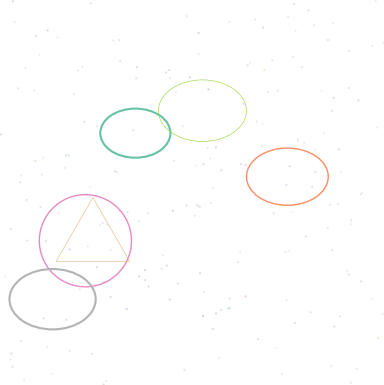[{"shape": "oval", "thickness": 1.5, "radius": 0.46, "center": [0.352, 0.654]}, {"shape": "oval", "thickness": 1, "radius": 0.53, "center": [0.746, 0.541]}, {"shape": "circle", "thickness": 1, "radius": 0.6, "center": [0.222, 0.375]}, {"shape": "oval", "thickness": 0.5, "radius": 0.57, "center": [0.526, 0.712]}, {"shape": "triangle", "thickness": 0.5, "radius": 0.55, "center": [0.241, 0.376]}, {"shape": "oval", "thickness": 1.5, "radius": 0.56, "center": [0.137, 0.223]}]